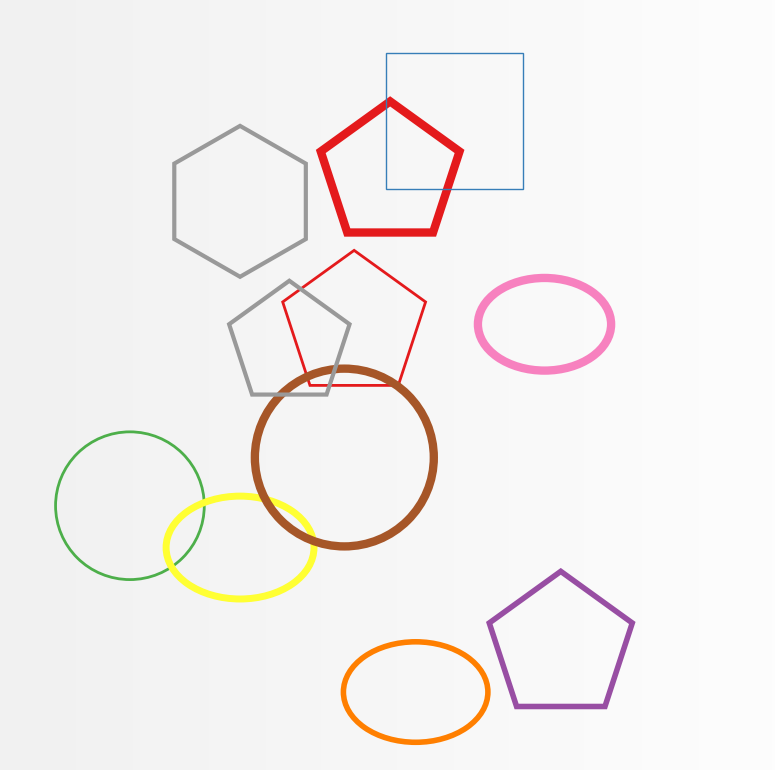[{"shape": "pentagon", "thickness": 3, "radius": 0.47, "center": [0.503, 0.774]}, {"shape": "pentagon", "thickness": 1, "radius": 0.48, "center": [0.457, 0.578]}, {"shape": "square", "thickness": 0.5, "radius": 0.44, "center": [0.587, 0.843]}, {"shape": "circle", "thickness": 1, "radius": 0.48, "center": [0.168, 0.343]}, {"shape": "pentagon", "thickness": 2, "radius": 0.49, "center": [0.724, 0.161]}, {"shape": "oval", "thickness": 2, "radius": 0.47, "center": [0.536, 0.101]}, {"shape": "oval", "thickness": 2.5, "radius": 0.48, "center": [0.31, 0.289]}, {"shape": "circle", "thickness": 3, "radius": 0.58, "center": [0.444, 0.406]}, {"shape": "oval", "thickness": 3, "radius": 0.43, "center": [0.703, 0.579]}, {"shape": "pentagon", "thickness": 1.5, "radius": 0.41, "center": [0.373, 0.554]}, {"shape": "hexagon", "thickness": 1.5, "radius": 0.49, "center": [0.31, 0.739]}]